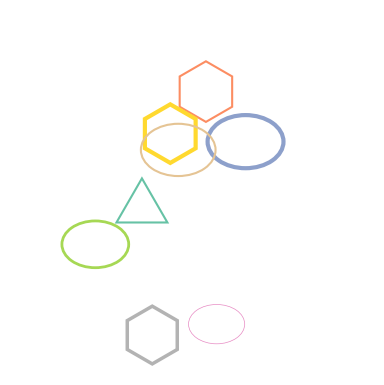[{"shape": "triangle", "thickness": 1.5, "radius": 0.38, "center": [0.369, 0.46]}, {"shape": "hexagon", "thickness": 1.5, "radius": 0.39, "center": [0.535, 0.762]}, {"shape": "oval", "thickness": 3, "radius": 0.49, "center": [0.638, 0.632]}, {"shape": "oval", "thickness": 0.5, "radius": 0.36, "center": [0.563, 0.158]}, {"shape": "oval", "thickness": 2, "radius": 0.43, "center": [0.248, 0.365]}, {"shape": "hexagon", "thickness": 3, "radius": 0.38, "center": [0.442, 0.653]}, {"shape": "oval", "thickness": 1.5, "radius": 0.48, "center": [0.463, 0.611]}, {"shape": "hexagon", "thickness": 2.5, "radius": 0.37, "center": [0.395, 0.13]}]